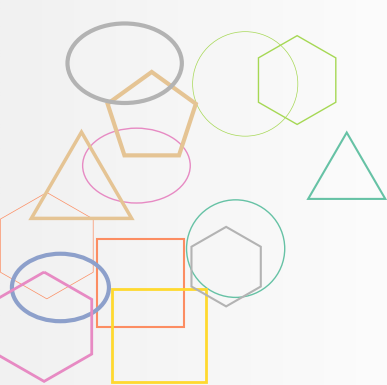[{"shape": "triangle", "thickness": 1.5, "radius": 0.57, "center": [0.895, 0.541]}, {"shape": "circle", "thickness": 1, "radius": 0.63, "center": [0.608, 0.354]}, {"shape": "square", "thickness": 1.5, "radius": 0.57, "center": [0.363, 0.265]}, {"shape": "hexagon", "thickness": 0.5, "radius": 0.69, "center": [0.121, 0.362]}, {"shape": "oval", "thickness": 3, "radius": 0.63, "center": [0.156, 0.253]}, {"shape": "hexagon", "thickness": 2, "radius": 0.71, "center": [0.114, 0.151]}, {"shape": "oval", "thickness": 1, "radius": 0.69, "center": [0.352, 0.57]}, {"shape": "circle", "thickness": 0.5, "radius": 0.68, "center": [0.633, 0.782]}, {"shape": "hexagon", "thickness": 1, "radius": 0.58, "center": [0.767, 0.792]}, {"shape": "square", "thickness": 2, "radius": 0.61, "center": [0.41, 0.129]}, {"shape": "pentagon", "thickness": 3, "radius": 0.6, "center": [0.392, 0.693]}, {"shape": "triangle", "thickness": 2.5, "radius": 0.75, "center": [0.21, 0.507]}, {"shape": "hexagon", "thickness": 1.5, "radius": 0.52, "center": [0.584, 0.307]}, {"shape": "oval", "thickness": 3, "radius": 0.74, "center": [0.322, 0.836]}]